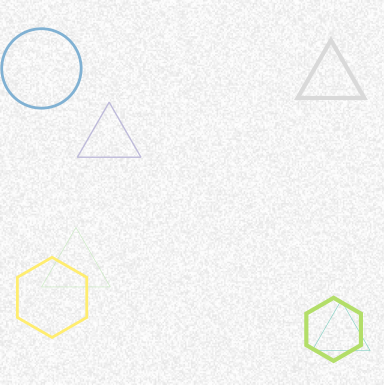[{"shape": "triangle", "thickness": 0.5, "radius": 0.44, "center": [0.886, 0.133]}, {"shape": "triangle", "thickness": 1, "radius": 0.48, "center": [0.284, 0.639]}, {"shape": "circle", "thickness": 2, "radius": 0.52, "center": [0.108, 0.822]}, {"shape": "hexagon", "thickness": 3, "radius": 0.41, "center": [0.867, 0.145]}, {"shape": "triangle", "thickness": 3, "radius": 0.5, "center": [0.86, 0.796]}, {"shape": "triangle", "thickness": 0.5, "radius": 0.52, "center": [0.197, 0.306]}, {"shape": "hexagon", "thickness": 2, "radius": 0.52, "center": [0.135, 0.228]}]